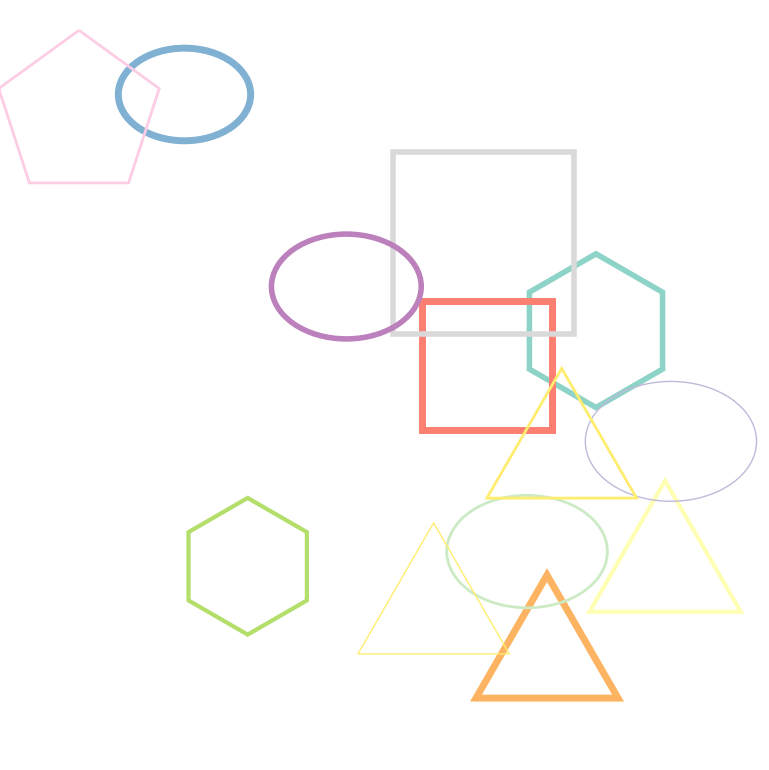[{"shape": "hexagon", "thickness": 2, "radius": 0.5, "center": [0.774, 0.571]}, {"shape": "triangle", "thickness": 1.5, "radius": 0.57, "center": [0.864, 0.262]}, {"shape": "oval", "thickness": 0.5, "radius": 0.56, "center": [0.871, 0.427]}, {"shape": "square", "thickness": 2.5, "radius": 0.42, "center": [0.632, 0.525]}, {"shape": "oval", "thickness": 2.5, "radius": 0.43, "center": [0.24, 0.877]}, {"shape": "triangle", "thickness": 2.5, "radius": 0.53, "center": [0.71, 0.147]}, {"shape": "hexagon", "thickness": 1.5, "radius": 0.44, "center": [0.322, 0.265]}, {"shape": "pentagon", "thickness": 1, "radius": 0.55, "center": [0.103, 0.851]}, {"shape": "square", "thickness": 2, "radius": 0.59, "center": [0.628, 0.685]}, {"shape": "oval", "thickness": 2, "radius": 0.49, "center": [0.45, 0.628]}, {"shape": "oval", "thickness": 1, "radius": 0.52, "center": [0.684, 0.284]}, {"shape": "triangle", "thickness": 0.5, "radius": 0.57, "center": [0.563, 0.207]}, {"shape": "triangle", "thickness": 1, "radius": 0.56, "center": [0.729, 0.409]}]